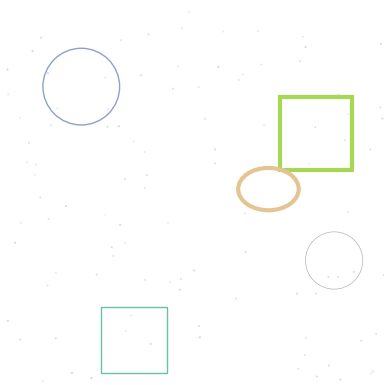[{"shape": "square", "thickness": 1, "radius": 0.43, "center": [0.348, 0.117]}, {"shape": "circle", "thickness": 1, "radius": 0.5, "center": [0.211, 0.775]}, {"shape": "square", "thickness": 3, "radius": 0.47, "center": [0.821, 0.653]}, {"shape": "oval", "thickness": 3, "radius": 0.39, "center": [0.697, 0.509]}, {"shape": "circle", "thickness": 0.5, "radius": 0.37, "center": [0.868, 0.323]}]